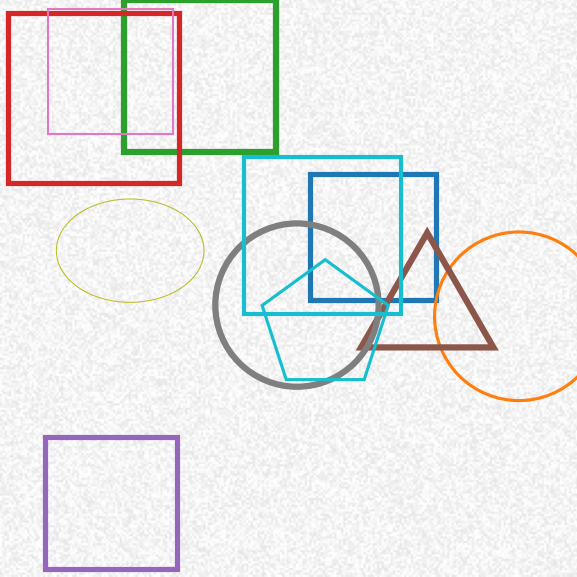[{"shape": "square", "thickness": 2.5, "radius": 0.55, "center": [0.646, 0.588]}, {"shape": "circle", "thickness": 1.5, "radius": 0.73, "center": [0.898, 0.451]}, {"shape": "square", "thickness": 3, "radius": 0.66, "center": [0.347, 0.868]}, {"shape": "square", "thickness": 2.5, "radius": 0.74, "center": [0.162, 0.829]}, {"shape": "square", "thickness": 2.5, "radius": 0.57, "center": [0.193, 0.128]}, {"shape": "triangle", "thickness": 3, "radius": 0.66, "center": [0.74, 0.464]}, {"shape": "square", "thickness": 1, "radius": 0.54, "center": [0.191, 0.876]}, {"shape": "circle", "thickness": 3, "radius": 0.71, "center": [0.514, 0.471]}, {"shape": "oval", "thickness": 0.5, "radius": 0.64, "center": [0.225, 0.565]}, {"shape": "square", "thickness": 2, "radius": 0.68, "center": [0.558, 0.592]}, {"shape": "pentagon", "thickness": 1.5, "radius": 0.57, "center": [0.563, 0.435]}]